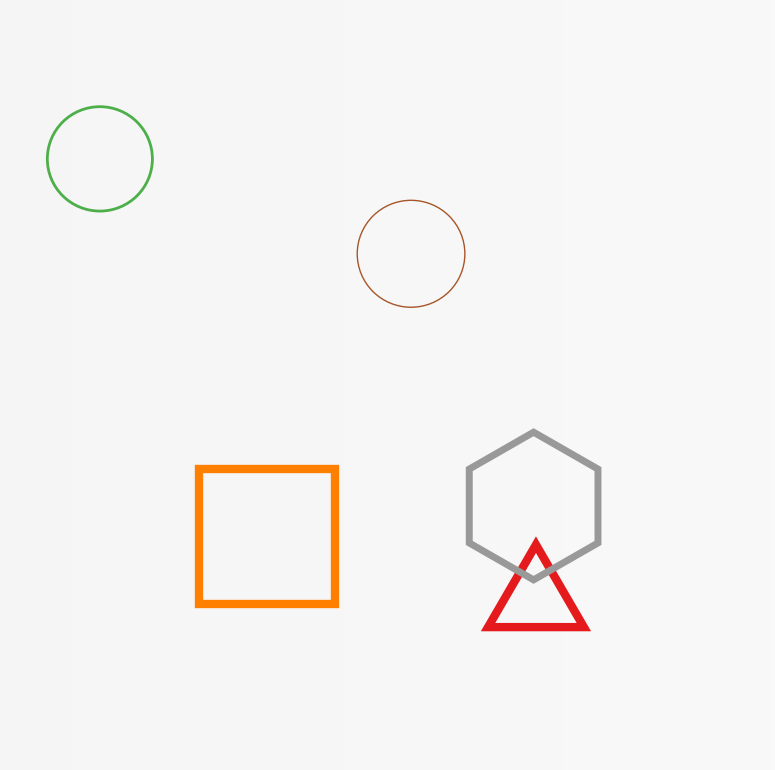[{"shape": "triangle", "thickness": 3, "radius": 0.36, "center": [0.692, 0.221]}, {"shape": "circle", "thickness": 1, "radius": 0.34, "center": [0.129, 0.794]}, {"shape": "square", "thickness": 3, "radius": 0.44, "center": [0.344, 0.304]}, {"shape": "circle", "thickness": 0.5, "radius": 0.35, "center": [0.53, 0.67]}, {"shape": "hexagon", "thickness": 2.5, "radius": 0.48, "center": [0.689, 0.343]}]